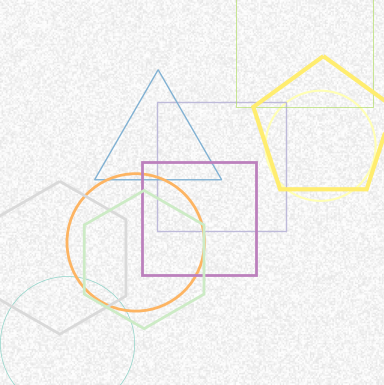[{"shape": "circle", "thickness": 0.5, "radius": 0.87, "center": [0.175, 0.108]}, {"shape": "circle", "thickness": 1.5, "radius": 0.72, "center": [0.833, 0.621]}, {"shape": "square", "thickness": 1, "radius": 0.84, "center": [0.576, 0.568]}, {"shape": "triangle", "thickness": 1, "radius": 0.95, "center": [0.411, 0.628]}, {"shape": "circle", "thickness": 2, "radius": 0.89, "center": [0.352, 0.37]}, {"shape": "square", "thickness": 0.5, "radius": 0.89, "center": [0.791, 0.899]}, {"shape": "hexagon", "thickness": 2, "radius": 0.99, "center": [0.155, 0.33]}, {"shape": "square", "thickness": 2, "radius": 0.73, "center": [0.517, 0.432]}, {"shape": "hexagon", "thickness": 2, "radius": 0.9, "center": [0.374, 0.326]}, {"shape": "pentagon", "thickness": 3, "radius": 0.96, "center": [0.84, 0.663]}]